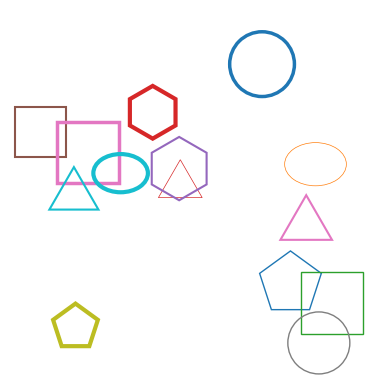[{"shape": "pentagon", "thickness": 1, "radius": 0.42, "center": [0.754, 0.264]}, {"shape": "circle", "thickness": 2.5, "radius": 0.42, "center": [0.681, 0.833]}, {"shape": "oval", "thickness": 0.5, "radius": 0.4, "center": [0.819, 0.573]}, {"shape": "square", "thickness": 1, "radius": 0.4, "center": [0.863, 0.213]}, {"shape": "triangle", "thickness": 0.5, "radius": 0.33, "center": [0.468, 0.519]}, {"shape": "hexagon", "thickness": 3, "radius": 0.34, "center": [0.397, 0.708]}, {"shape": "hexagon", "thickness": 1.5, "radius": 0.41, "center": [0.465, 0.562]}, {"shape": "square", "thickness": 1.5, "radius": 0.33, "center": [0.105, 0.657]}, {"shape": "square", "thickness": 2.5, "radius": 0.4, "center": [0.229, 0.604]}, {"shape": "triangle", "thickness": 1.5, "radius": 0.39, "center": [0.795, 0.416]}, {"shape": "circle", "thickness": 1, "radius": 0.4, "center": [0.828, 0.109]}, {"shape": "pentagon", "thickness": 3, "radius": 0.31, "center": [0.196, 0.15]}, {"shape": "triangle", "thickness": 1.5, "radius": 0.37, "center": [0.192, 0.492]}, {"shape": "oval", "thickness": 3, "radius": 0.35, "center": [0.313, 0.55]}]